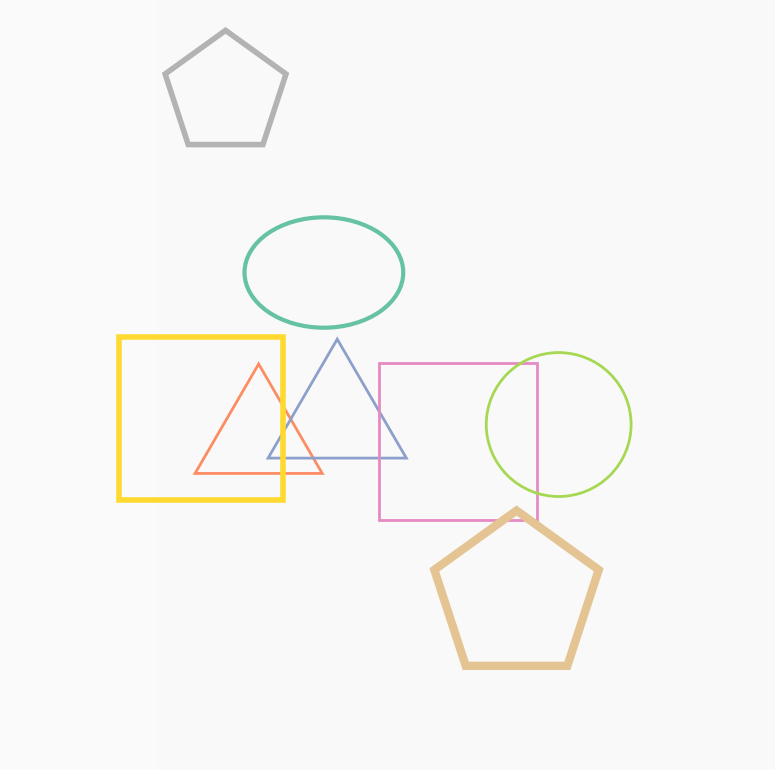[{"shape": "oval", "thickness": 1.5, "radius": 0.51, "center": [0.418, 0.646]}, {"shape": "triangle", "thickness": 1, "radius": 0.47, "center": [0.334, 0.433]}, {"shape": "triangle", "thickness": 1, "radius": 0.51, "center": [0.435, 0.457]}, {"shape": "square", "thickness": 1, "radius": 0.51, "center": [0.591, 0.427]}, {"shape": "circle", "thickness": 1, "radius": 0.47, "center": [0.721, 0.449]}, {"shape": "square", "thickness": 2, "radius": 0.53, "center": [0.259, 0.457]}, {"shape": "pentagon", "thickness": 3, "radius": 0.56, "center": [0.667, 0.225]}, {"shape": "pentagon", "thickness": 2, "radius": 0.41, "center": [0.291, 0.879]}]